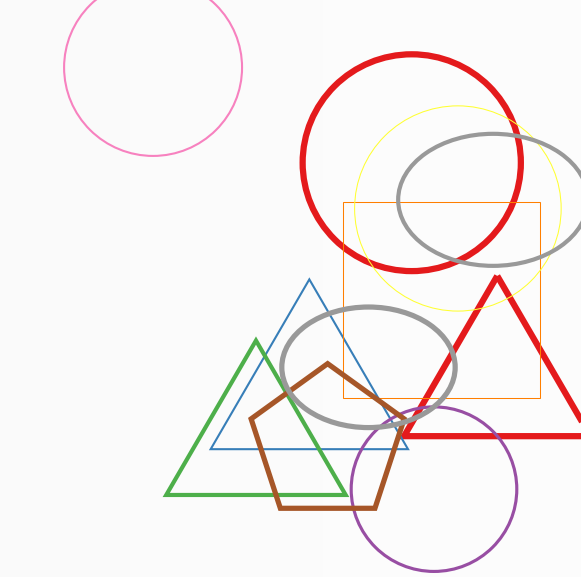[{"shape": "triangle", "thickness": 3, "radius": 0.93, "center": [0.855, 0.336]}, {"shape": "circle", "thickness": 3, "radius": 0.94, "center": [0.708, 0.717]}, {"shape": "triangle", "thickness": 1, "radius": 0.98, "center": [0.532, 0.319]}, {"shape": "triangle", "thickness": 2, "radius": 0.89, "center": [0.44, 0.231]}, {"shape": "circle", "thickness": 1.5, "radius": 0.71, "center": [0.747, 0.152]}, {"shape": "square", "thickness": 0.5, "radius": 0.85, "center": [0.759, 0.48]}, {"shape": "circle", "thickness": 0.5, "radius": 0.89, "center": [0.788, 0.638]}, {"shape": "pentagon", "thickness": 2.5, "radius": 0.69, "center": [0.564, 0.231]}, {"shape": "circle", "thickness": 1, "radius": 0.77, "center": [0.263, 0.882]}, {"shape": "oval", "thickness": 2.5, "radius": 0.75, "center": [0.634, 0.363]}, {"shape": "oval", "thickness": 2, "radius": 0.82, "center": [0.848, 0.653]}]